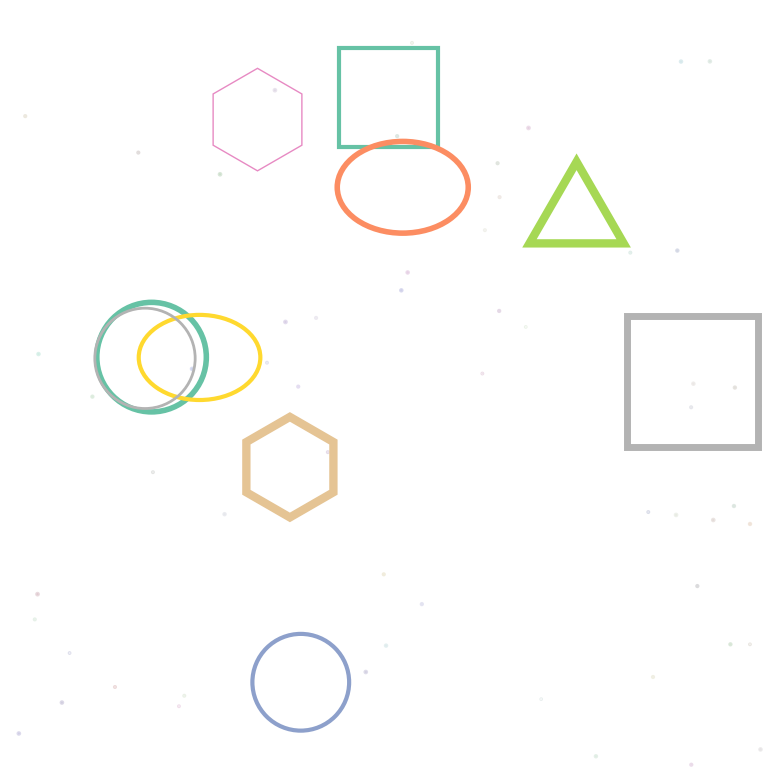[{"shape": "square", "thickness": 1.5, "radius": 0.32, "center": [0.505, 0.873]}, {"shape": "circle", "thickness": 2, "radius": 0.36, "center": [0.197, 0.536]}, {"shape": "oval", "thickness": 2, "radius": 0.43, "center": [0.523, 0.757]}, {"shape": "circle", "thickness": 1.5, "radius": 0.31, "center": [0.391, 0.114]}, {"shape": "hexagon", "thickness": 0.5, "radius": 0.33, "center": [0.334, 0.845]}, {"shape": "triangle", "thickness": 3, "radius": 0.35, "center": [0.749, 0.719]}, {"shape": "oval", "thickness": 1.5, "radius": 0.39, "center": [0.259, 0.536]}, {"shape": "hexagon", "thickness": 3, "radius": 0.33, "center": [0.376, 0.393]}, {"shape": "square", "thickness": 2.5, "radius": 0.43, "center": [0.899, 0.504]}, {"shape": "circle", "thickness": 1, "radius": 0.33, "center": [0.188, 0.535]}]